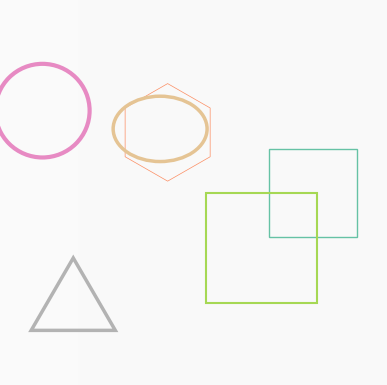[{"shape": "square", "thickness": 1, "radius": 0.57, "center": [0.808, 0.499]}, {"shape": "hexagon", "thickness": 0.5, "radius": 0.63, "center": [0.433, 0.656]}, {"shape": "circle", "thickness": 3, "radius": 0.61, "center": [0.11, 0.713]}, {"shape": "square", "thickness": 1.5, "radius": 0.72, "center": [0.674, 0.356]}, {"shape": "oval", "thickness": 2.5, "radius": 0.61, "center": [0.413, 0.665]}, {"shape": "triangle", "thickness": 2.5, "radius": 0.63, "center": [0.189, 0.205]}]